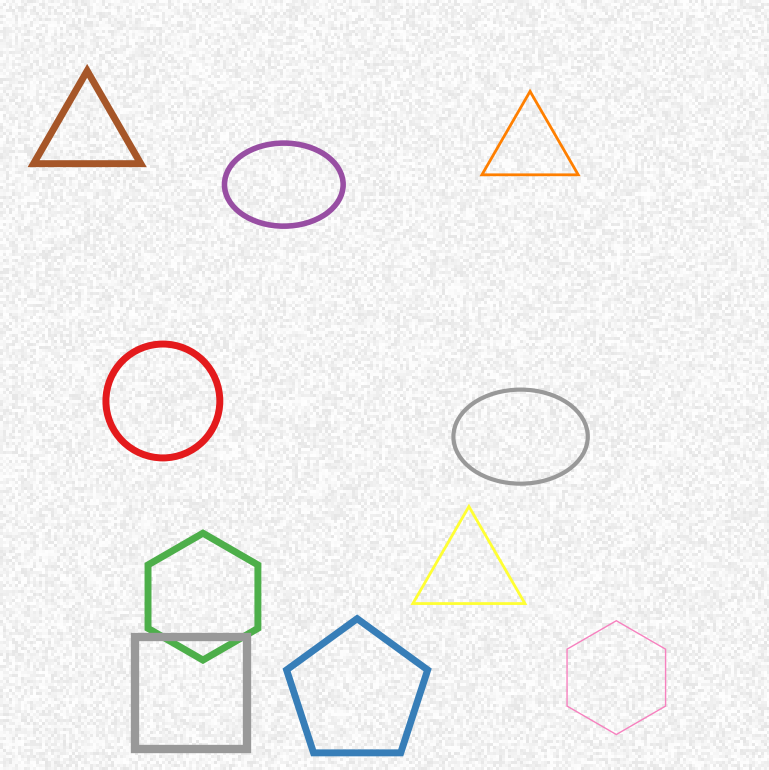[{"shape": "circle", "thickness": 2.5, "radius": 0.37, "center": [0.212, 0.479]}, {"shape": "pentagon", "thickness": 2.5, "radius": 0.48, "center": [0.464, 0.1]}, {"shape": "hexagon", "thickness": 2.5, "radius": 0.41, "center": [0.264, 0.225]}, {"shape": "oval", "thickness": 2, "radius": 0.39, "center": [0.369, 0.76]}, {"shape": "triangle", "thickness": 1, "radius": 0.36, "center": [0.688, 0.809]}, {"shape": "triangle", "thickness": 1, "radius": 0.42, "center": [0.609, 0.258]}, {"shape": "triangle", "thickness": 2.5, "radius": 0.4, "center": [0.113, 0.828]}, {"shape": "hexagon", "thickness": 0.5, "radius": 0.37, "center": [0.8, 0.12]}, {"shape": "square", "thickness": 3, "radius": 0.36, "center": [0.248, 0.1]}, {"shape": "oval", "thickness": 1.5, "radius": 0.44, "center": [0.676, 0.433]}]